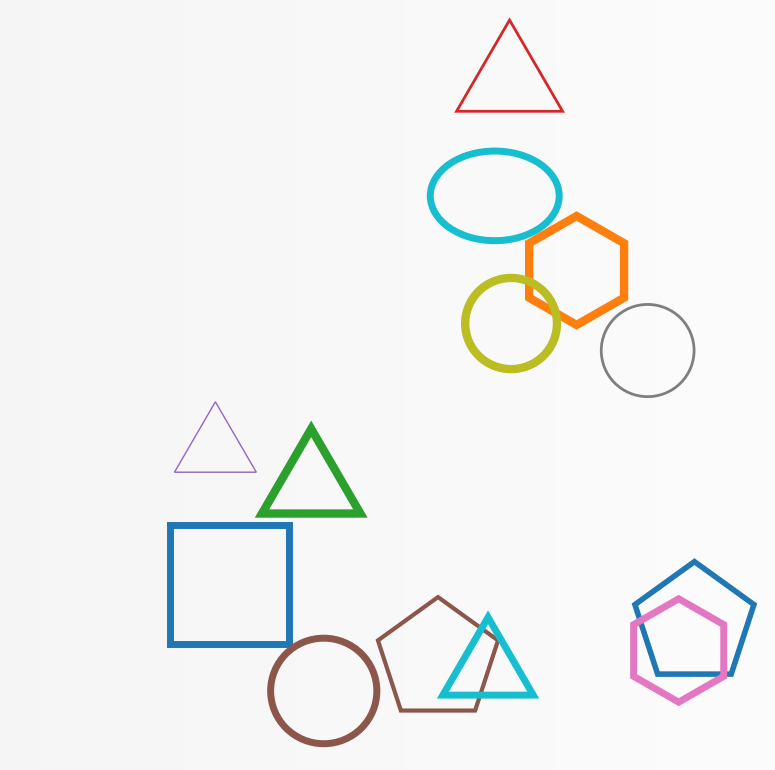[{"shape": "pentagon", "thickness": 2, "radius": 0.4, "center": [0.896, 0.19]}, {"shape": "square", "thickness": 2.5, "radius": 0.38, "center": [0.296, 0.241]}, {"shape": "hexagon", "thickness": 3, "radius": 0.35, "center": [0.744, 0.649]}, {"shape": "triangle", "thickness": 3, "radius": 0.37, "center": [0.402, 0.37]}, {"shape": "triangle", "thickness": 1, "radius": 0.39, "center": [0.658, 0.895]}, {"shape": "triangle", "thickness": 0.5, "radius": 0.3, "center": [0.278, 0.417]}, {"shape": "pentagon", "thickness": 1.5, "radius": 0.41, "center": [0.565, 0.143]}, {"shape": "circle", "thickness": 2.5, "radius": 0.34, "center": [0.418, 0.103]}, {"shape": "hexagon", "thickness": 2.5, "radius": 0.34, "center": [0.876, 0.155]}, {"shape": "circle", "thickness": 1, "radius": 0.3, "center": [0.836, 0.545]}, {"shape": "circle", "thickness": 3, "radius": 0.3, "center": [0.659, 0.58]}, {"shape": "triangle", "thickness": 2.5, "radius": 0.34, "center": [0.63, 0.131]}, {"shape": "oval", "thickness": 2.5, "radius": 0.42, "center": [0.638, 0.746]}]